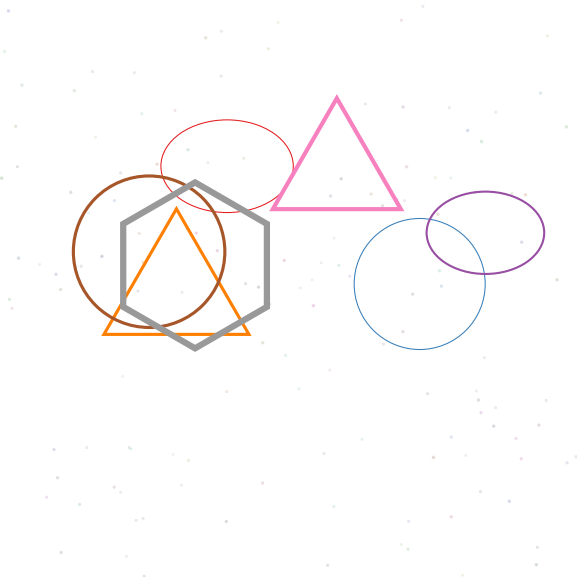[{"shape": "oval", "thickness": 0.5, "radius": 0.57, "center": [0.393, 0.711]}, {"shape": "circle", "thickness": 0.5, "radius": 0.57, "center": [0.727, 0.507]}, {"shape": "oval", "thickness": 1, "radius": 0.51, "center": [0.841, 0.596]}, {"shape": "triangle", "thickness": 1.5, "radius": 0.72, "center": [0.306, 0.493]}, {"shape": "circle", "thickness": 1.5, "radius": 0.66, "center": [0.258, 0.563]}, {"shape": "triangle", "thickness": 2, "radius": 0.64, "center": [0.583, 0.701]}, {"shape": "hexagon", "thickness": 3, "radius": 0.72, "center": [0.338, 0.54]}]